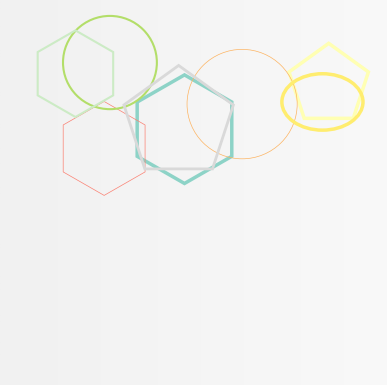[{"shape": "hexagon", "thickness": 2.5, "radius": 0.7, "center": [0.476, 0.664]}, {"shape": "pentagon", "thickness": 2.5, "radius": 0.54, "center": [0.848, 0.78]}, {"shape": "hexagon", "thickness": 0.5, "radius": 0.61, "center": [0.269, 0.614]}, {"shape": "circle", "thickness": 0.5, "radius": 0.71, "center": [0.625, 0.73]}, {"shape": "circle", "thickness": 1.5, "radius": 0.61, "center": [0.284, 0.838]}, {"shape": "pentagon", "thickness": 2, "radius": 0.74, "center": [0.461, 0.681]}, {"shape": "hexagon", "thickness": 1.5, "radius": 0.56, "center": [0.195, 0.809]}, {"shape": "oval", "thickness": 2.5, "radius": 0.52, "center": [0.832, 0.735]}]